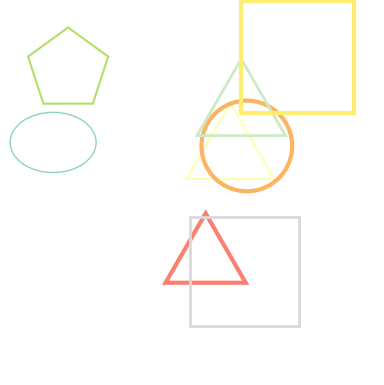[{"shape": "oval", "thickness": 1, "radius": 0.56, "center": [0.138, 0.63]}, {"shape": "triangle", "thickness": 1.5, "radius": 0.66, "center": [0.598, 0.601]}, {"shape": "triangle", "thickness": 3, "radius": 0.6, "center": [0.534, 0.326]}, {"shape": "circle", "thickness": 3, "radius": 0.59, "center": [0.641, 0.621]}, {"shape": "pentagon", "thickness": 1.5, "radius": 0.55, "center": [0.177, 0.819]}, {"shape": "square", "thickness": 2, "radius": 0.71, "center": [0.634, 0.294]}, {"shape": "triangle", "thickness": 2, "radius": 0.66, "center": [0.627, 0.714]}, {"shape": "square", "thickness": 3, "radius": 0.73, "center": [0.772, 0.852]}]